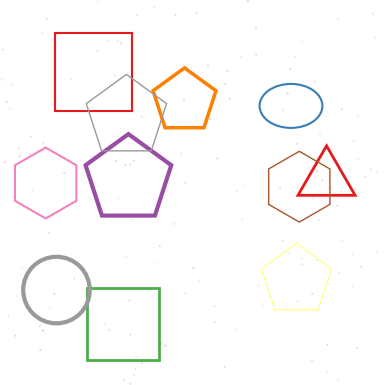[{"shape": "square", "thickness": 1.5, "radius": 0.5, "center": [0.243, 0.813]}, {"shape": "triangle", "thickness": 2, "radius": 0.43, "center": [0.848, 0.536]}, {"shape": "oval", "thickness": 1.5, "radius": 0.41, "center": [0.756, 0.725]}, {"shape": "square", "thickness": 2, "radius": 0.47, "center": [0.32, 0.159]}, {"shape": "pentagon", "thickness": 3, "radius": 0.59, "center": [0.334, 0.535]}, {"shape": "pentagon", "thickness": 2.5, "radius": 0.43, "center": [0.479, 0.738]}, {"shape": "pentagon", "thickness": 0.5, "radius": 0.48, "center": [0.77, 0.272]}, {"shape": "hexagon", "thickness": 1, "radius": 0.46, "center": [0.777, 0.515]}, {"shape": "hexagon", "thickness": 1.5, "radius": 0.46, "center": [0.119, 0.525]}, {"shape": "circle", "thickness": 3, "radius": 0.43, "center": [0.147, 0.247]}, {"shape": "pentagon", "thickness": 1, "radius": 0.55, "center": [0.328, 0.697]}]